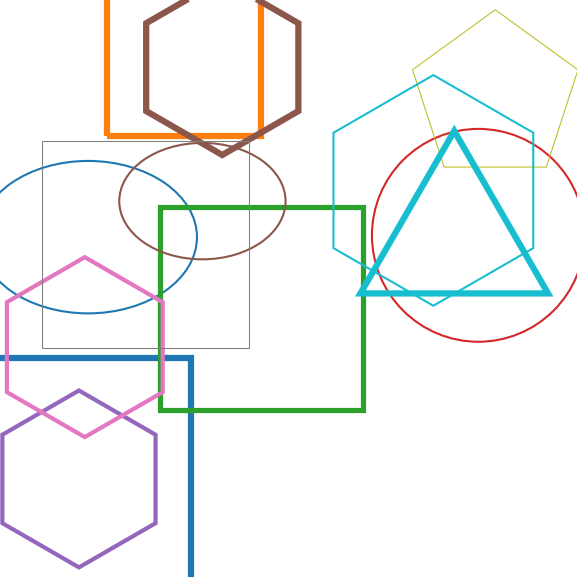[{"shape": "square", "thickness": 3, "radius": 0.99, "center": [0.133, 0.181]}, {"shape": "oval", "thickness": 1, "radius": 0.94, "center": [0.153, 0.588]}, {"shape": "square", "thickness": 3, "radius": 0.67, "center": [0.318, 0.898]}, {"shape": "square", "thickness": 2.5, "radius": 0.88, "center": [0.453, 0.465]}, {"shape": "circle", "thickness": 1, "radius": 0.92, "center": [0.828, 0.592]}, {"shape": "hexagon", "thickness": 2, "radius": 0.77, "center": [0.137, 0.17]}, {"shape": "oval", "thickness": 1, "radius": 0.72, "center": [0.35, 0.651]}, {"shape": "hexagon", "thickness": 3, "radius": 0.76, "center": [0.385, 0.883]}, {"shape": "hexagon", "thickness": 2, "radius": 0.78, "center": [0.147, 0.398]}, {"shape": "square", "thickness": 0.5, "radius": 0.9, "center": [0.252, 0.575]}, {"shape": "pentagon", "thickness": 0.5, "radius": 0.75, "center": [0.858, 0.832]}, {"shape": "hexagon", "thickness": 1, "radius": 1.0, "center": [0.75, 0.669]}, {"shape": "triangle", "thickness": 3, "radius": 0.94, "center": [0.787, 0.585]}]